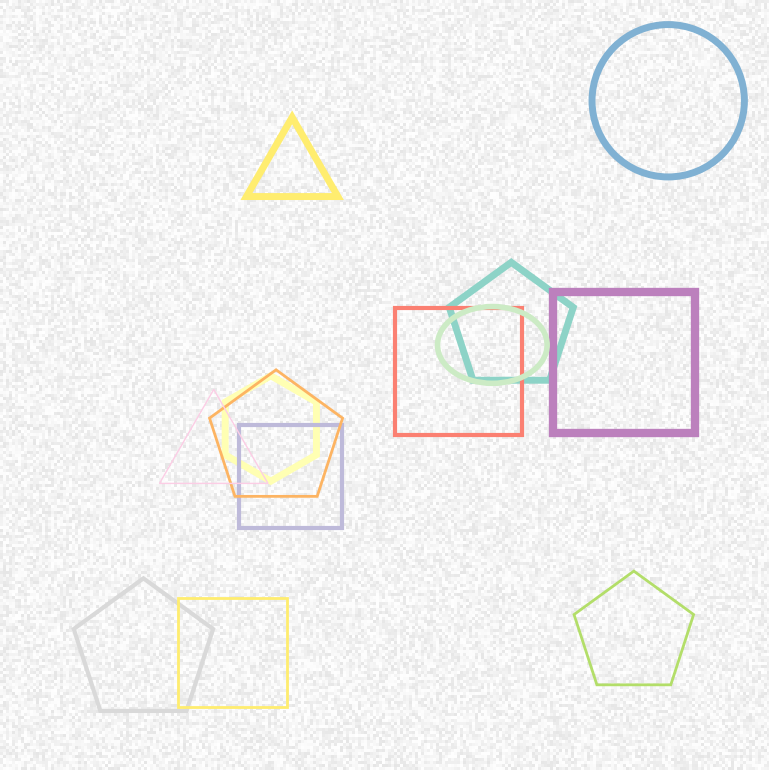[{"shape": "pentagon", "thickness": 2.5, "radius": 0.42, "center": [0.664, 0.575]}, {"shape": "hexagon", "thickness": 2.5, "radius": 0.34, "center": [0.352, 0.444]}, {"shape": "square", "thickness": 1.5, "radius": 0.33, "center": [0.377, 0.381]}, {"shape": "square", "thickness": 1.5, "radius": 0.41, "center": [0.596, 0.517]}, {"shape": "circle", "thickness": 2.5, "radius": 0.49, "center": [0.868, 0.869]}, {"shape": "pentagon", "thickness": 1, "radius": 0.45, "center": [0.359, 0.429]}, {"shape": "pentagon", "thickness": 1, "radius": 0.41, "center": [0.823, 0.177]}, {"shape": "triangle", "thickness": 0.5, "radius": 0.41, "center": [0.278, 0.413]}, {"shape": "pentagon", "thickness": 1.5, "radius": 0.48, "center": [0.186, 0.154]}, {"shape": "square", "thickness": 3, "radius": 0.46, "center": [0.81, 0.529]}, {"shape": "oval", "thickness": 2, "radius": 0.36, "center": [0.639, 0.552]}, {"shape": "triangle", "thickness": 2.5, "radius": 0.34, "center": [0.379, 0.779]}, {"shape": "square", "thickness": 1, "radius": 0.36, "center": [0.302, 0.152]}]